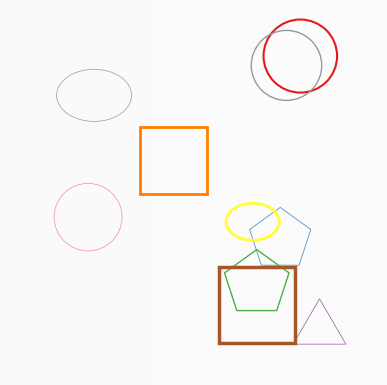[{"shape": "circle", "thickness": 1.5, "radius": 0.47, "center": [0.775, 0.854]}, {"shape": "pentagon", "thickness": 0.5, "radius": 0.41, "center": [0.723, 0.378]}, {"shape": "pentagon", "thickness": 1, "radius": 0.44, "center": [0.663, 0.264]}, {"shape": "triangle", "thickness": 0.5, "radius": 0.39, "center": [0.825, 0.145]}, {"shape": "square", "thickness": 2, "radius": 0.43, "center": [0.448, 0.582]}, {"shape": "oval", "thickness": 2, "radius": 0.34, "center": [0.652, 0.424]}, {"shape": "square", "thickness": 2.5, "radius": 0.49, "center": [0.663, 0.208]}, {"shape": "circle", "thickness": 0.5, "radius": 0.44, "center": [0.227, 0.436]}, {"shape": "oval", "thickness": 0.5, "radius": 0.48, "center": [0.243, 0.752]}, {"shape": "circle", "thickness": 1, "radius": 0.45, "center": [0.739, 0.83]}]